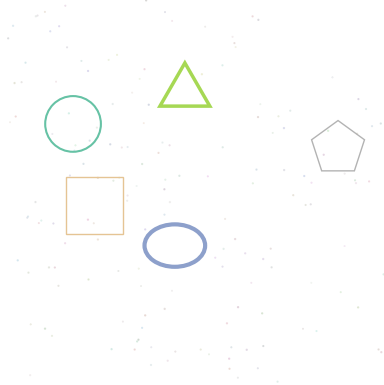[{"shape": "circle", "thickness": 1.5, "radius": 0.36, "center": [0.19, 0.678]}, {"shape": "oval", "thickness": 3, "radius": 0.39, "center": [0.454, 0.362]}, {"shape": "triangle", "thickness": 2.5, "radius": 0.37, "center": [0.48, 0.762]}, {"shape": "square", "thickness": 1, "radius": 0.37, "center": [0.245, 0.466]}, {"shape": "pentagon", "thickness": 1, "radius": 0.36, "center": [0.878, 0.615]}]